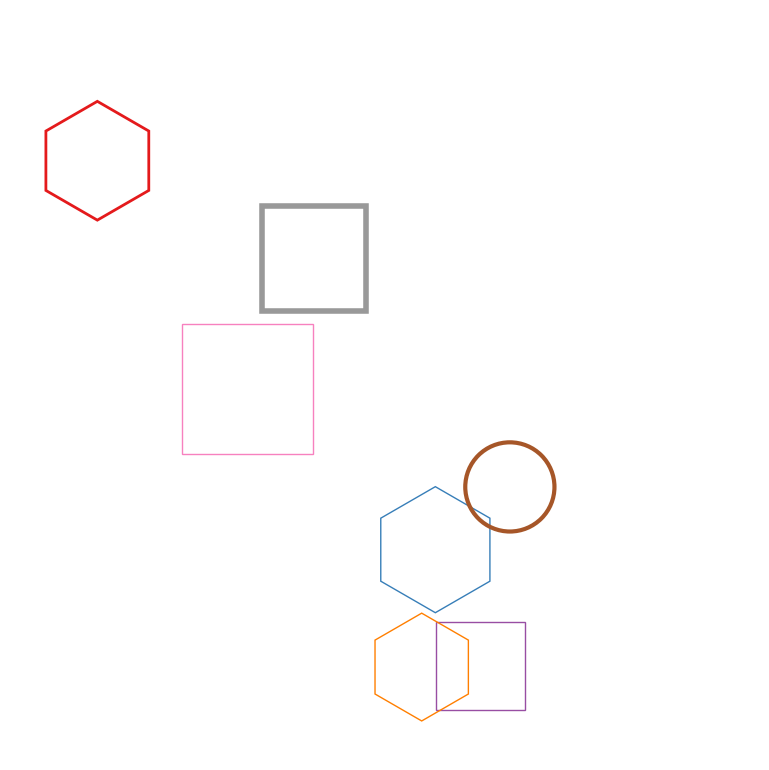[{"shape": "hexagon", "thickness": 1, "radius": 0.39, "center": [0.126, 0.791]}, {"shape": "hexagon", "thickness": 0.5, "radius": 0.41, "center": [0.565, 0.286]}, {"shape": "square", "thickness": 0.5, "radius": 0.29, "center": [0.624, 0.135]}, {"shape": "hexagon", "thickness": 0.5, "radius": 0.35, "center": [0.548, 0.134]}, {"shape": "circle", "thickness": 1.5, "radius": 0.29, "center": [0.662, 0.368]}, {"shape": "square", "thickness": 0.5, "radius": 0.42, "center": [0.322, 0.495]}, {"shape": "square", "thickness": 2, "radius": 0.34, "center": [0.407, 0.664]}]